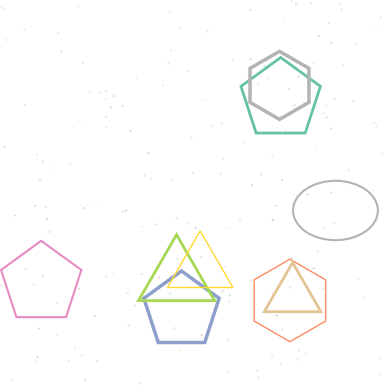[{"shape": "pentagon", "thickness": 2, "radius": 0.54, "center": [0.729, 0.742]}, {"shape": "hexagon", "thickness": 1, "radius": 0.54, "center": [0.753, 0.22]}, {"shape": "pentagon", "thickness": 2.5, "radius": 0.51, "center": [0.471, 0.193]}, {"shape": "pentagon", "thickness": 1.5, "radius": 0.55, "center": [0.107, 0.265]}, {"shape": "triangle", "thickness": 2, "radius": 0.57, "center": [0.459, 0.276]}, {"shape": "triangle", "thickness": 1, "radius": 0.49, "center": [0.52, 0.302]}, {"shape": "triangle", "thickness": 2, "radius": 0.43, "center": [0.76, 0.233]}, {"shape": "hexagon", "thickness": 2.5, "radius": 0.44, "center": [0.726, 0.778]}, {"shape": "oval", "thickness": 1.5, "radius": 0.55, "center": [0.871, 0.453]}]